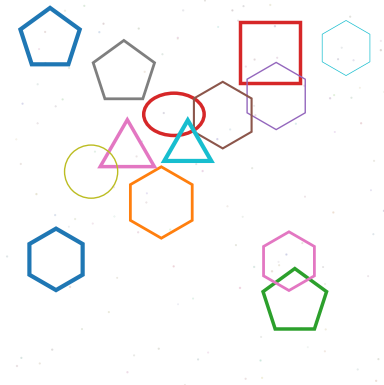[{"shape": "pentagon", "thickness": 3, "radius": 0.41, "center": [0.13, 0.898]}, {"shape": "hexagon", "thickness": 3, "radius": 0.4, "center": [0.146, 0.326]}, {"shape": "hexagon", "thickness": 2, "radius": 0.46, "center": [0.419, 0.474]}, {"shape": "pentagon", "thickness": 2.5, "radius": 0.43, "center": [0.766, 0.216]}, {"shape": "square", "thickness": 2.5, "radius": 0.39, "center": [0.701, 0.864]}, {"shape": "oval", "thickness": 2.5, "radius": 0.39, "center": [0.452, 0.703]}, {"shape": "hexagon", "thickness": 1, "radius": 0.44, "center": [0.717, 0.751]}, {"shape": "hexagon", "thickness": 1.5, "radius": 0.43, "center": [0.579, 0.701]}, {"shape": "hexagon", "thickness": 2, "radius": 0.38, "center": [0.751, 0.322]}, {"shape": "triangle", "thickness": 2.5, "radius": 0.41, "center": [0.331, 0.608]}, {"shape": "pentagon", "thickness": 2, "radius": 0.42, "center": [0.322, 0.811]}, {"shape": "circle", "thickness": 1, "radius": 0.35, "center": [0.237, 0.554]}, {"shape": "triangle", "thickness": 3, "radius": 0.35, "center": [0.488, 0.617]}, {"shape": "hexagon", "thickness": 0.5, "radius": 0.36, "center": [0.899, 0.875]}]